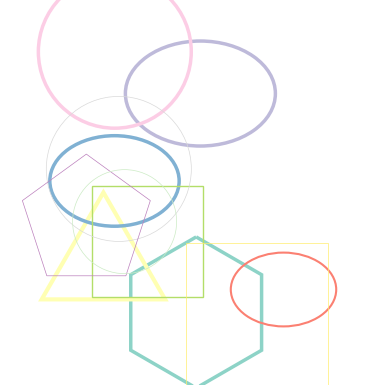[{"shape": "hexagon", "thickness": 2.5, "radius": 0.98, "center": [0.51, 0.188]}, {"shape": "triangle", "thickness": 3, "radius": 0.93, "center": [0.269, 0.315]}, {"shape": "oval", "thickness": 2.5, "radius": 0.97, "center": [0.52, 0.757]}, {"shape": "oval", "thickness": 1.5, "radius": 0.68, "center": [0.736, 0.248]}, {"shape": "oval", "thickness": 2.5, "radius": 0.84, "center": [0.297, 0.53]}, {"shape": "square", "thickness": 1, "radius": 0.72, "center": [0.382, 0.372]}, {"shape": "circle", "thickness": 2.5, "radius": 0.99, "center": [0.298, 0.866]}, {"shape": "circle", "thickness": 0.5, "radius": 0.94, "center": [0.309, 0.561]}, {"shape": "pentagon", "thickness": 0.5, "radius": 0.87, "center": [0.224, 0.425]}, {"shape": "circle", "thickness": 0.5, "radius": 0.68, "center": [0.324, 0.424]}, {"shape": "square", "thickness": 0.5, "radius": 0.93, "center": [0.667, 0.184]}]